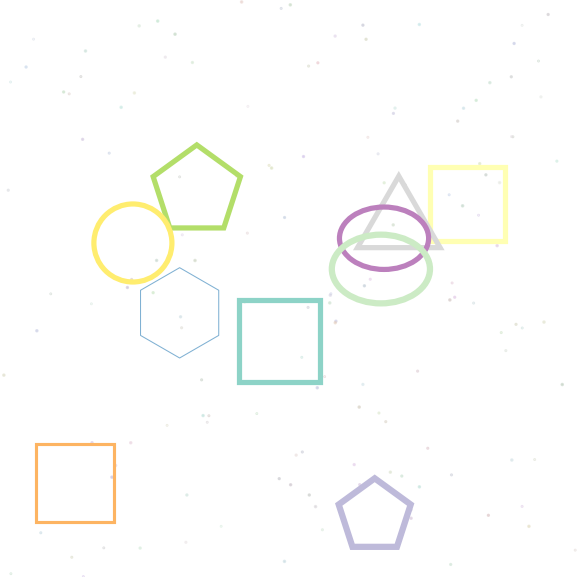[{"shape": "square", "thickness": 2.5, "radius": 0.35, "center": [0.484, 0.408]}, {"shape": "square", "thickness": 2.5, "radius": 0.32, "center": [0.809, 0.646]}, {"shape": "pentagon", "thickness": 3, "radius": 0.33, "center": [0.649, 0.105]}, {"shape": "hexagon", "thickness": 0.5, "radius": 0.39, "center": [0.311, 0.457]}, {"shape": "square", "thickness": 1.5, "radius": 0.34, "center": [0.129, 0.163]}, {"shape": "pentagon", "thickness": 2.5, "radius": 0.4, "center": [0.341, 0.669]}, {"shape": "triangle", "thickness": 2.5, "radius": 0.41, "center": [0.691, 0.612]}, {"shape": "oval", "thickness": 2.5, "radius": 0.39, "center": [0.665, 0.587]}, {"shape": "oval", "thickness": 3, "radius": 0.42, "center": [0.66, 0.533]}, {"shape": "circle", "thickness": 2.5, "radius": 0.34, "center": [0.23, 0.578]}]